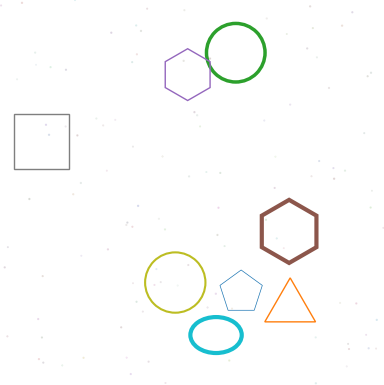[{"shape": "pentagon", "thickness": 0.5, "radius": 0.29, "center": [0.626, 0.241]}, {"shape": "triangle", "thickness": 1, "radius": 0.38, "center": [0.754, 0.202]}, {"shape": "circle", "thickness": 2.5, "radius": 0.38, "center": [0.612, 0.863]}, {"shape": "hexagon", "thickness": 1, "radius": 0.34, "center": [0.487, 0.806]}, {"shape": "hexagon", "thickness": 3, "radius": 0.41, "center": [0.751, 0.399]}, {"shape": "square", "thickness": 1, "radius": 0.36, "center": [0.108, 0.633]}, {"shape": "circle", "thickness": 1.5, "radius": 0.39, "center": [0.455, 0.266]}, {"shape": "oval", "thickness": 3, "radius": 0.33, "center": [0.561, 0.13]}]